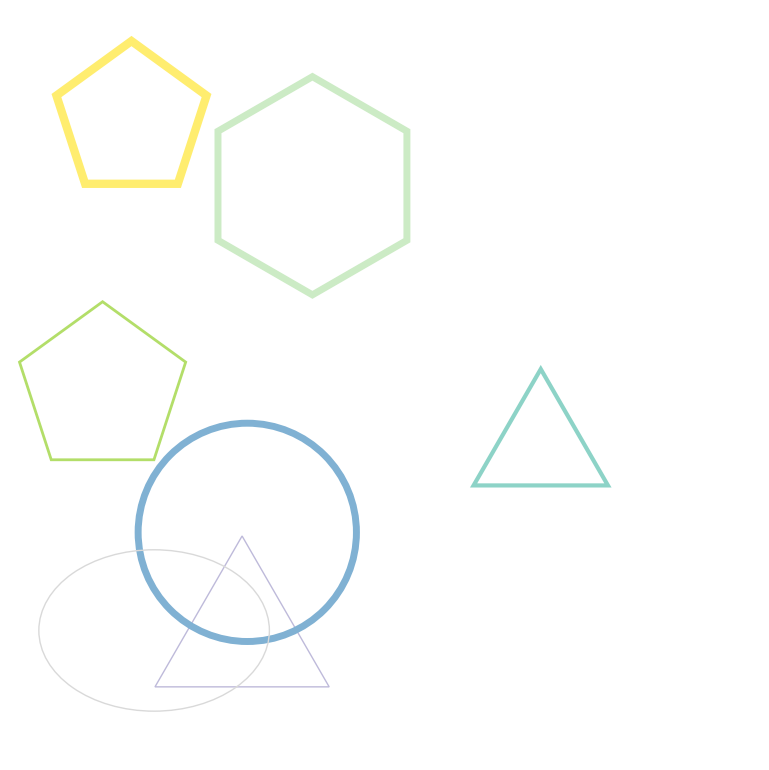[{"shape": "triangle", "thickness": 1.5, "radius": 0.5, "center": [0.702, 0.42]}, {"shape": "triangle", "thickness": 0.5, "radius": 0.65, "center": [0.314, 0.173]}, {"shape": "circle", "thickness": 2.5, "radius": 0.71, "center": [0.321, 0.309]}, {"shape": "pentagon", "thickness": 1, "radius": 0.57, "center": [0.133, 0.495]}, {"shape": "oval", "thickness": 0.5, "radius": 0.75, "center": [0.2, 0.181]}, {"shape": "hexagon", "thickness": 2.5, "radius": 0.71, "center": [0.406, 0.759]}, {"shape": "pentagon", "thickness": 3, "radius": 0.51, "center": [0.171, 0.844]}]